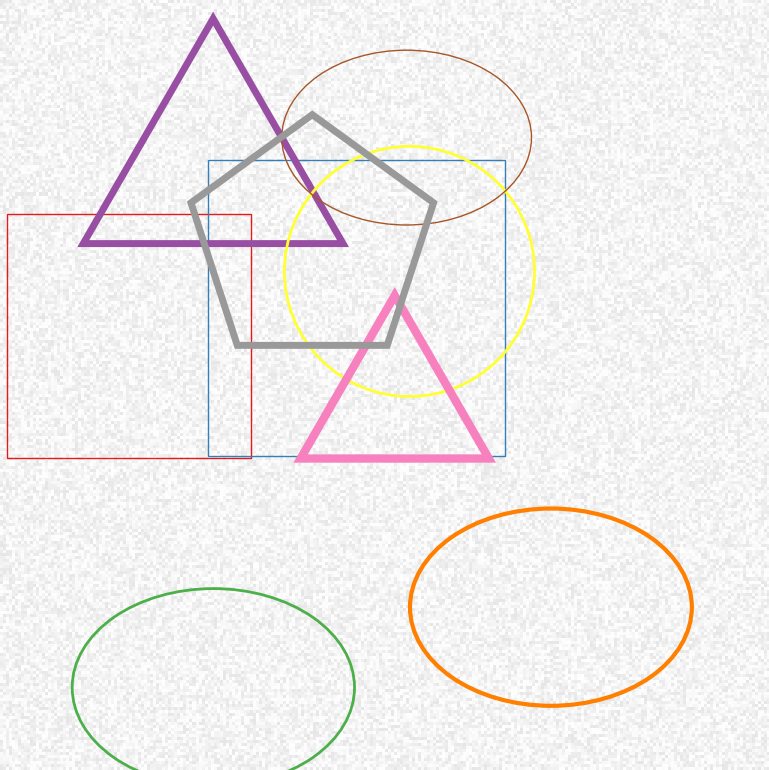[{"shape": "square", "thickness": 0.5, "radius": 0.79, "center": [0.167, 0.564]}, {"shape": "square", "thickness": 0.5, "radius": 0.96, "center": [0.463, 0.6]}, {"shape": "oval", "thickness": 1, "radius": 0.92, "center": [0.277, 0.107]}, {"shape": "triangle", "thickness": 2.5, "radius": 0.97, "center": [0.277, 0.781]}, {"shape": "oval", "thickness": 1.5, "radius": 0.92, "center": [0.715, 0.211]}, {"shape": "circle", "thickness": 1, "radius": 0.81, "center": [0.532, 0.648]}, {"shape": "oval", "thickness": 0.5, "radius": 0.81, "center": [0.528, 0.821]}, {"shape": "triangle", "thickness": 3, "radius": 0.71, "center": [0.513, 0.475]}, {"shape": "pentagon", "thickness": 2.5, "radius": 0.83, "center": [0.406, 0.685]}]